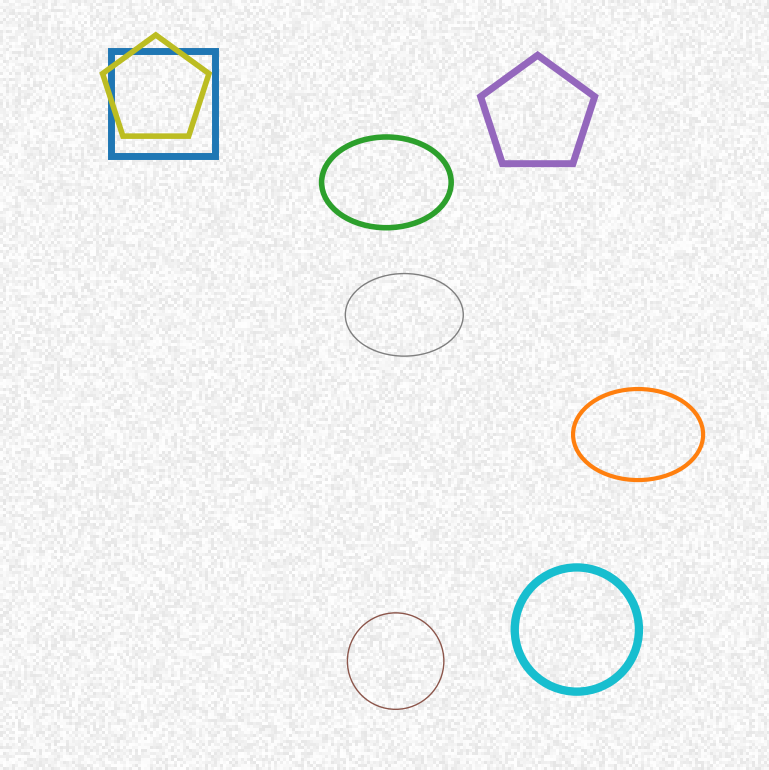[{"shape": "square", "thickness": 2.5, "radius": 0.34, "center": [0.212, 0.866]}, {"shape": "oval", "thickness": 1.5, "radius": 0.42, "center": [0.829, 0.436]}, {"shape": "oval", "thickness": 2, "radius": 0.42, "center": [0.502, 0.763]}, {"shape": "pentagon", "thickness": 2.5, "radius": 0.39, "center": [0.698, 0.85]}, {"shape": "circle", "thickness": 0.5, "radius": 0.31, "center": [0.514, 0.141]}, {"shape": "oval", "thickness": 0.5, "radius": 0.38, "center": [0.525, 0.591]}, {"shape": "pentagon", "thickness": 2, "radius": 0.36, "center": [0.202, 0.882]}, {"shape": "circle", "thickness": 3, "radius": 0.4, "center": [0.749, 0.182]}]